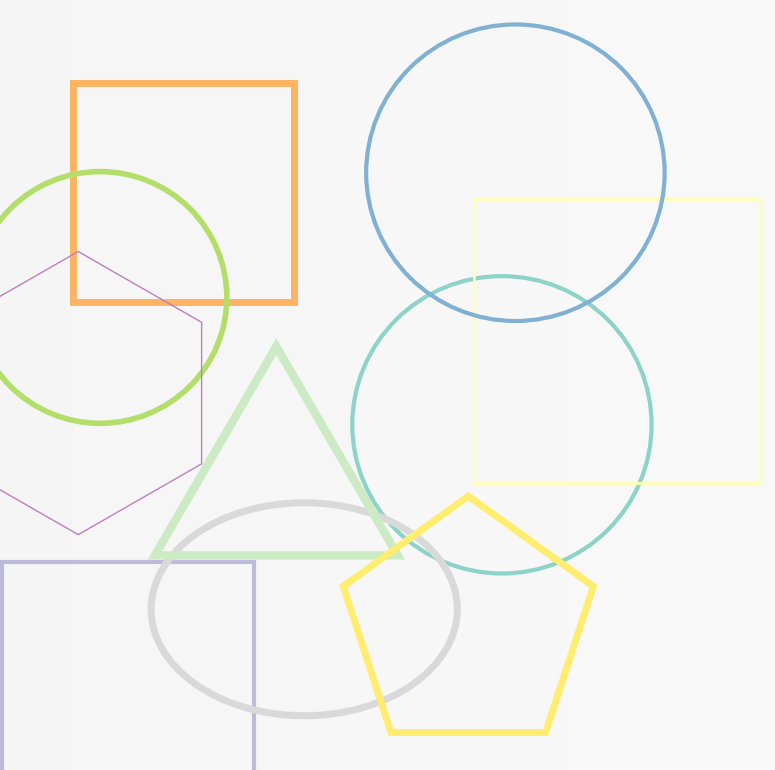[{"shape": "circle", "thickness": 1.5, "radius": 0.97, "center": [0.648, 0.448]}, {"shape": "square", "thickness": 1, "radius": 0.92, "center": [0.796, 0.557]}, {"shape": "square", "thickness": 1.5, "radius": 0.81, "center": [0.166, 0.108]}, {"shape": "circle", "thickness": 1.5, "radius": 0.96, "center": [0.665, 0.776]}, {"shape": "square", "thickness": 2.5, "radius": 0.71, "center": [0.237, 0.751]}, {"shape": "circle", "thickness": 2, "radius": 0.82, "center": [0.129, 0.614]}, {"shape": "oval", "thickness": 2.5, "radius": 0.99, "center": [0.393, 0.209]}, {"shape": "hexagon", "thickness": 0.5, "radius": 0.92, "center": [0.101, 0.49]}, {"shape": "triangle", "thickness": 3, "radius": 0.9, "center": [0.356, 0.369]}, {"shape": "pentagon", "thickness": 2.5, "radius": 0.85, "center": [0.604, 0.186]}]